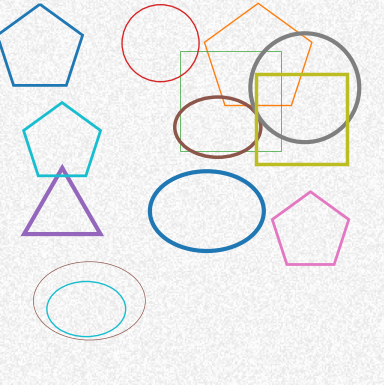[{"shape": "pentagon", "thickness": 2, "radius": 0.58, "center": [0.104, 0.872]}, {"shape": "oval", "thickness": 3, "radius": 0.74, "center": [0.537, 0.452]}, {"shape": "pentagon", "thickness": 1, "radius": 0.73, "center": [0.671, 0.845]}, {"shape": "square", "thickness": 0.5, "radius": 0.65, "center": [0.599, 0.737]}, {"shape": "circle", "thickness": 1, "radius": 0.5, "center": [0.417, 0.888]}, {"shape": "triangle", "thickness": 3, "radius": 0.57, "center": [0.162, 0.449]}, {"shape": "oval", "thickness": 0.5, "radius": 0.73, "center": [0.232, 0.219]}, {"shape": "oval", "thickness": 2.5, "radius": 0.56, "center": [0.566, 0.67]}, {"shape": "pentagon", "thickness": 2, "radius": 0.52, "center": [0.807, 0.398]}, {"shape": "circle", "thickness": 3, "radius": 0.71, "center": [0.792, 0.772]}, {"shape": "square", "thickness": 2.5, "radius": 0.59, "center": [0.783, 0.691]}, {"shape": "pentagon", "thickness": 2, "radius": 0.53, "center": [0.161, 0.628]}, {"shape": "oval", "thickness": 1, "radius": 0.51, "center": [0.224, 0.197]}]